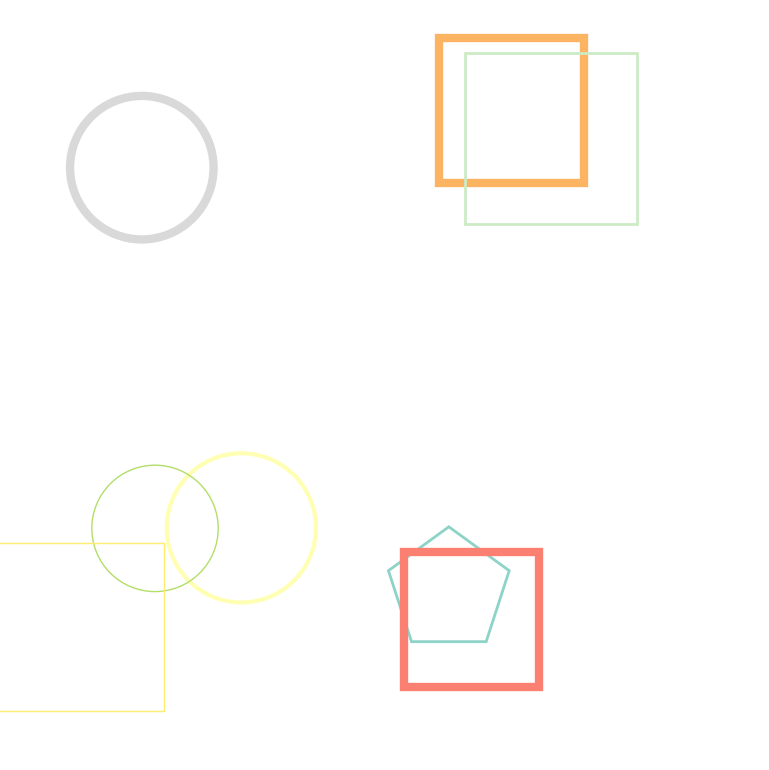[{"shape": "pentagon", "thickness": 1, "radius": 0.41, "center": [0.583, 0.233]}, {"shape": "circle", "thickness": 1.5, "radius": 0.48, "center": [0.313, 0.314]}, {"shape": "square", "thickness": 3, "radius": 0.44, "center": [0.612, 0.196]}, {"shape": "square", "thickness": 3, "radius": 0.47, "center": [0.664, 0.857]}, {"shape": "circle", "thickness": 0.5, "radius": 0.41, "center": [0.201, 0.314]}, {"shape": "circle", "thickness": 3, "radius": 0.47, "center": [0.184, 0.782]}, {"shape": "square", "thickness": 1, "radius": 0.56, "center": [0.716, 0.82]}, {"shape": "square", "thickness": 0.5, "radius": 0.55, "center": [0.104, 0.186]}]